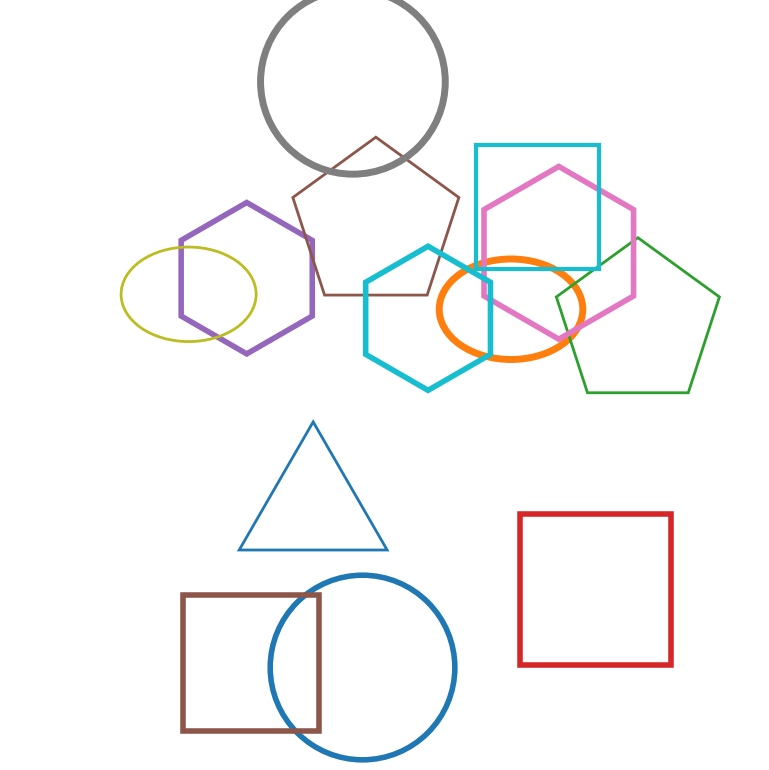[{"shape": "circle", "thickness": 2, "radius": 0.6, "center": [0.471, 0.133]}, {"shape": "triangle", "thickness": 1, "radius": 0.55, "center": [0.407, 0.341]}, {"shape": "oval", "thickness": 2.5, "radius": 0.47, "center": [0.664, 0.598]}, {"shape": "pentagon", "thickness": 1, "radius": 0.56, "center": [0.828, 0.58]}, {"shape": "square", "thickness": 2, "radius": 0.49, "center": [0.773, 0.234]}, {"shape": "hexagon", "thickness": 2, "radius": 0.49, "center": [0.32, 0.639]}, {"shape": "pentagon", "thickness": 1, "radius": 0.57, "center": [0.488, 0.708]}, {"shape": "square", "thickness": 2, "radius": 0.44, "center": [0.326, 0.138]}, {"shape": "hexagon", "thickness": 2, "radius": 0.56, "center": [0.726, 0.672]}, {"shape": "circle", "thickness": 2.5, "radius": 0.6, "center": [0.458, 0.894]}, {"shape": "oval", "thickness": 1, "radius": 0.44, "center": [0.245, 0.618]}, {"shape": "square", "thickness": 1.5, "radius": 0.4, "center": [0.698, 0.731]}, {"shape": "hexagon", "thickness": 2, "radius": 0.47, "center": [0.556, 0.587]}]